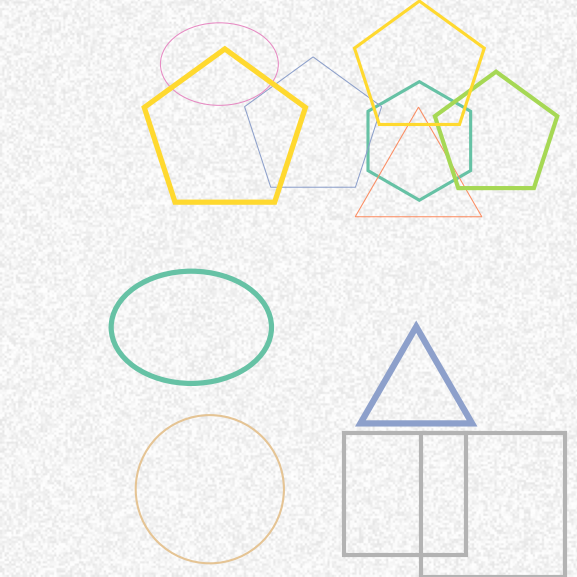[{"shape": "hexagon", "thickness": 1.5, "radius": 0.51, "center": [0.726, 0.755]}, {"shape": "oval", "thickness": 2.5, "radius": 0.69, "center": [0.331, 0.432]}, {"shape": "triangle", "thickness": 0.5, "radius": 0.63, "center": [0.725, 0.687]}, {"shape": "pentagon", "thickness": 0.5, "radius": 0.62, "center": [0.542, 0.776]}, {"shape": "triangle", "thickness": 3, "radius": 0.56, "center": [0.721, 0.322]}, {"shape": "oval", "thickness": 0.5, "radius": 0.51, "center": [0.38, 0.888]}, {"shape": "pentagon", "thickness": 2, "radius": 0.56, "center": [0.859, 0.764]}, {"shape": "pentagon", "thickness": 2.5, "radius": 0.73, "center": [0.389, 0.768]}, {"shape": "pentagon", "thickness": 1.5, "radius": 0.59, "center": [0.726, 0.879]}, {"shape": "circle", "thickness": 1, "radius": 0.64, "center": [0.363, 0.152]}, {"shape": "square", "thickness": 2, "radius": 0.62, "center": [0.854, 0.125]}, {"shape": "square", "thickness": 2, "radius": 0.53, "center": [0.701, 0.144]}]